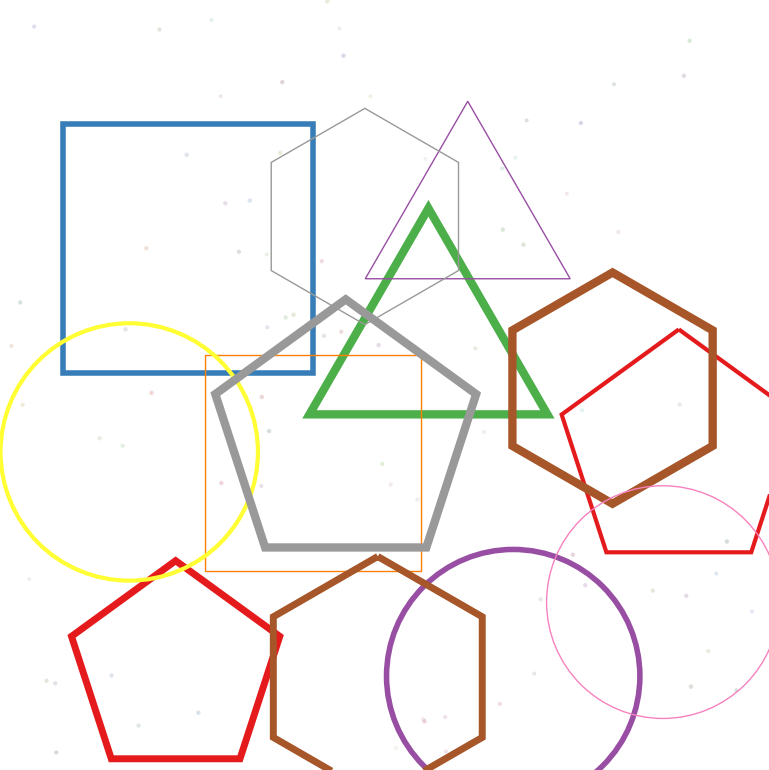[{"shape": "pentagon", "thickness": 1.5, "radius": 0.8, "center": [0.882, 0.412]}, {"shape": "pentagon", "thickness": 2.5, "radius": 0.71, "center": [0.228, 0.13]}, {"shape": "square", "thickness": 2, "radius": 0.81, "center": [0.244, 0.677]}, {"shape": "triangle", "thickness": 3, "radius": 0.89, "center": [0.556, 0.551]}, {"shape": "circle", "thickness": 2, "radius": 0.82, "center": [0.667, 0.122]}, {"shape": "triangle", "thickness": 0.5, "radius": 0.77, "center": [0.607, 0.715]}, {"shape": "square", "thickness": 0.5, "radius": 0.7, "center": [0.406, 0.399]}, {"shape": "circle", "thickness": 1.5, "radius": 0.84, "center": [0.168, 0.413]}, {"shape": "hexagon", "thickness": 3, "radius": 0.75, "center": [0.796, 0.496]}, {"shape": "hexagon", "thickness": 2.5, "radius": 0.78, "center": [0.491, 0.121]}, {"shape": "circle", "thickness": 0.5, "radius": 0.76, "center": [0.861, 0.218]}, {"shape": "hexagon", "thickness": 0.5, "radius": 0.7, "center": [0.474, 0.719]}, {"shape": "pentagon", "thickness": 3, "radius": 0.89, "center": [0.449, 0.433]}]